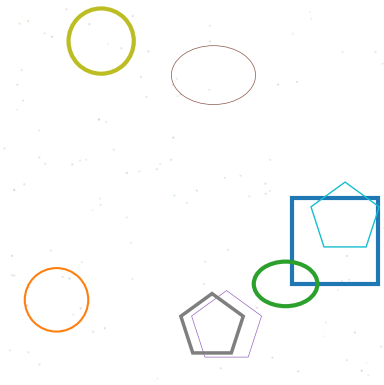[{"shape": "square", "thickness": 3, "radius": 0.56, "center": [0.87, 0.375]}, {"shape": "circle", "thickness": 1.5, "radius": 0.41, "center": [0.147, 0.221]}, {"shape": "oval", "thickness": 3, "radius": 0.41, "center": [0.742, 0.263]}, {"shape": "pentagon", "thickness": 0.5, "radius": 0.48, "center": [0.589, 0.15]}, {"shape": "oval", "thickness": 0.5, "radius": 0.55, "center": [0.555, 0.805]}, {"shape": "pentagon", "thickness": 2.5, "radius": 0.43, "center": [0.551, 0.152]}, {"shape": "circle", "thickness": 3, "radius": 0.42, "center": [0.263, 0.893]}, {"shape": "pentagon", "thickness": 1, "radius": 0.47, "center": [0.896, 0.434]}]